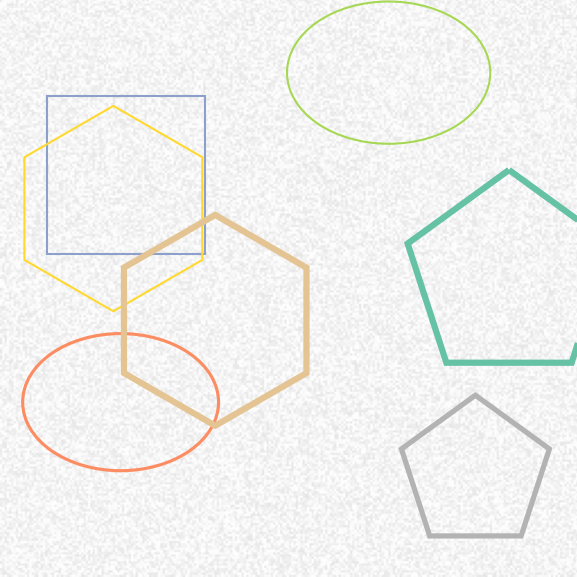[{"shape": "pentagon", "thickness": 3, "radius": 0.92, "center": [0.881, 0.52]}, {"shape": "oval", "thickness": 1.5, "radius": 0.85, "center": [0.209, 0.303]}, {"shape": "square", "thickness": 1, "radius": 0.68, "center": [0.219, 0.696]}, {"shape": "oval", "thickness": 1, "radius": 0.88, "center": [0.673, 0.873]}, {"shape": "hexagon", "thickness": 1, "radius": 0.89, "center": [0.196, 0.638]}, {"shape": "hexagon", "thickness": 3, "radius": 0.91, "center": [0.373, 0.444]}, {"shape": "pentagon", "thickness": 2.5, "radius": 0.67, "center": [0.823, 0.18]}]